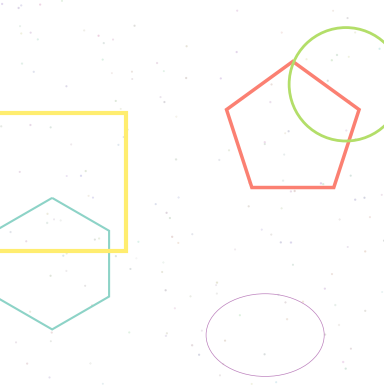[{"shape": "hexagon", "thickness": 1.5, "radius": 0.85, "center": [0.135, 0.315]}, {"shape": "pentagon", "thickness": 2.5, "radius": 0.91, "center": [0.761, 0.659]}, {"shape": "circle", "thickness": 2, "radius": 0.74, "center": [0.898, 0.781]}, {"shape": "oval", "thickness": 0.5, "radius": 0.77, "center": [0.689, 0.13]}, {"shape": "square", "thickness": 3, "radius": 0.9, "center": [0.148, 0.527]}]